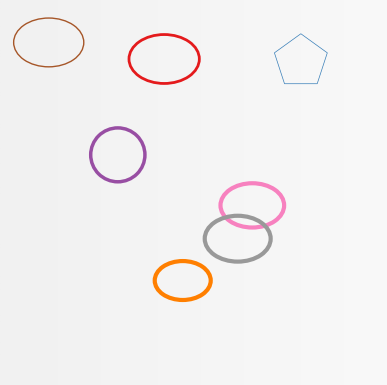[{"shape": "oval", "thickness": 2, "radius": 0.45, "center": [0.424, 0.847]}, {"shape": "pentagon", "thickness": 0.5, "radius": 0.36, "center": [0.776, 0.841]}, {"shape": "circle", "thickness": 2.5, "radius": 0.35, "center": [0.304, 0.598]}, {"shape": "oval", "thickness": 3, "radius": 0.36, "center": [0.472, 0.271]}, {"shape": "oval", "thickness": 1, "radius": 0.45, "center": [0.126, 0.89]}, {"shape": "oval", "thickness": 3, "radius": 0.41, "center": [0.651, 0.467]}, {"shape": "oval", "thickness": 3, "radius": 0.43, "center": [0.613, 0.38]}]